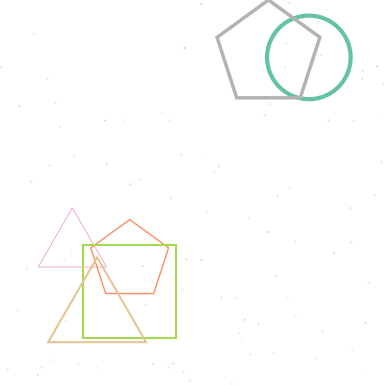[{"shape": "circle", "thickness": 3, "radius": 0.54, "center": [0.802, 0.851]}, {"shape": "pentagon", "thickness": 1, "radius": 0.53, "center": [0.337, 0.323]}, {"shape": "triangle", "thickness": 0.5, "radius": 0.51, "center": [0.188, 0.358]}, {"shape": "square", "thickness": 1.5, "radius": 0.6, "center": [0.337, 0.243]}, {"shape": "triangle", "thickness": 1.5, "radius": 0.73, "center": [0.252, 0.185]}, {"shape": "pentagon", "thickness": 2.5, "radius": 0.7, "center": [0.697, 0.86]}]